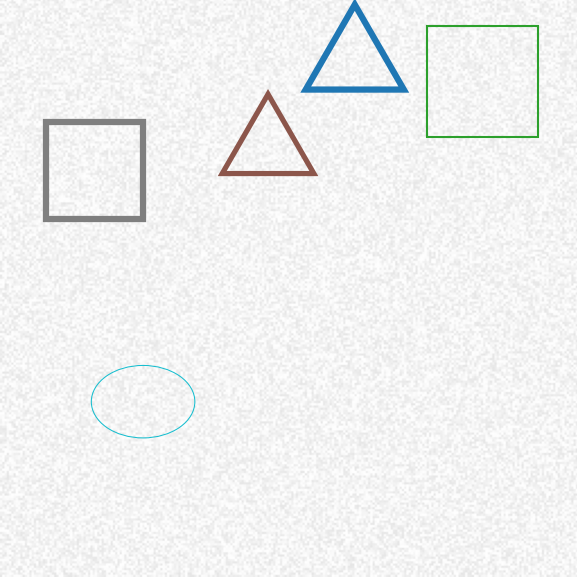[{"shape": "triangle", "thickness": 3, "radius": 0.49, "center": [0.614, 0.893]}, {"shape": "square", "thickness": 1, "radius": 0.48, "center": [0.836, 0.858]}, {"shape": "triangle", "thickness": 2.5, "radius": 0.46, "center": [0.464, 0.744]}, {"shape": "square", "thickness": 3, "radius": 0.42, "center": [0.163, 0.704]}, {"shape": "oval", "thickness": 0.5, "radius": 0.45, "center": [0.248, 0.304]}]